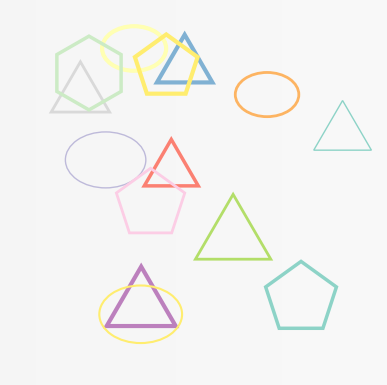[{"shape": "pentagon", "thickness": 2.5, "radius": 0.48, "center": [0.777, 0.225]}, {"shape": "triangle", "thickness": 1, "radius": 0.43, "center": [0.884, 0.653]}, {"shape": "oval", "thickness": 3, "radius": 0.41, "center": [0.346, 0.874]}, {"shape": "oval", "thickness": 1, "radius": 0.52, "center": [0.273, 0.585]}, {"shape": "triangle", "thickness": 2.5, "radius": 0.4, "center": [0.442, 0.557]}, {"shape": "triangle", "thickness": 3, "radius": 0.41, "center": [0.477, 0.827]}, {"shape": "oval", "thickness": 2, "radius": 0.41, "center": [0.689, 0.754]}, {"shape": "triangle", "thickness": 2, "radius": 0.56, "center": [0.602, 0.383]}, {"shape": "pentagon", "thickness": 2, "radius": 0.46, "center": [0.389, 0.47]}, {"shape": "triangle", "thickness": 2, "radius": 0.44, "center": [0.207, 0.752]}, {"shape": "triangle", "thickness": 3, "radius": 0.51, "center": [0.364, 0.205]}, {"shape": "hexagon", "thickness": 2.5, "radius": 0.48, "center": [0.23, 0.81]}, {"shape": "pentagon", "thickness": 3, "radius": 0.43, "center": [0.429, 0.825]}, {"shape": "oval", "thickness": 1.5, "radius": 0.53, "center": [0.363, 0.184]}]